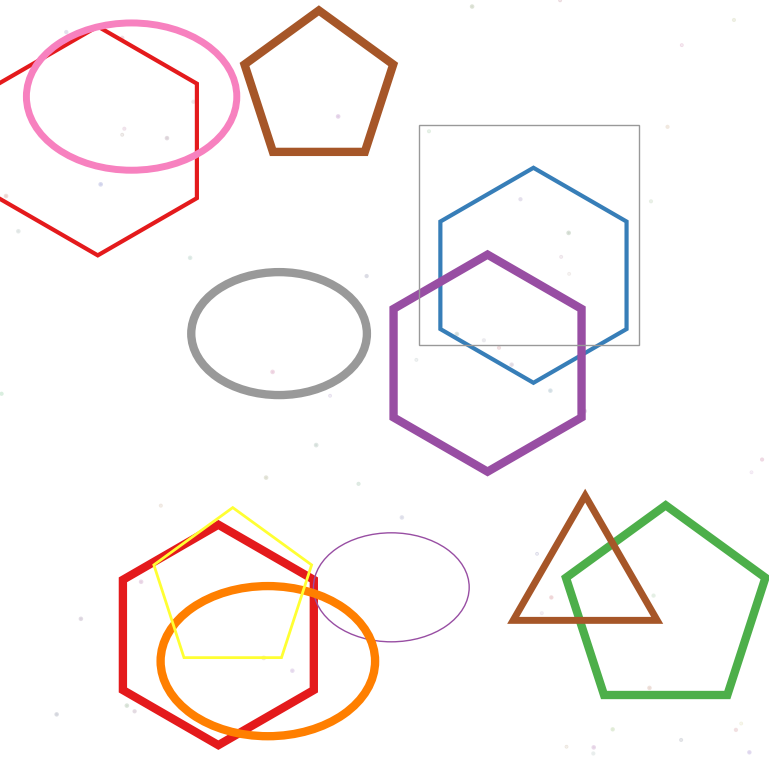[{"shape": "hexagon", "thickness": 1.5, "radius": 0.74, "center": [0.127, 0.817]}, {"shape": "hexagon", "thickness": 3, "radius": 0.72, "center": [0.284, 0.175]}, {"shape": "hexagon", "thickness": 1.5, "radius": 0.7, "center": [0.693, 0.642]}, {"shape": "pentagon", "thickness": 3, "radius": 0.68, "center": [0.865, 0.208]}, {"shape": "hexagon", "thickness": 3, "radius": 0.7, "center": [0.633, 0.528]}, {"shape": "oval", "thickness": 0.5, "radius": 0.51, "center": [0.508, 0.237]}, {"shape": "oval", "thickness": 3, "radius": 0.7, "center": [0.348, 0.141]}, {"shape": "pentagon", "thickness": 1, "radius": 0.54, "center": [0.302, 0.233]}, {"shape": "triangle", "thickness": 2.5, "radius": 0.54, "center": [0.76, 0.248]}, {"shape": "pentagon", "thickness": 3, "radius": 0.51, "center": [0.414, 0.885]}, {"shape": "oval", "thickness": 2.5, "radius": 0.68, "center": [0.171, 0.875]}, {"shape": "square", "thickness": 0.5, "radius": 0.72, "center": [0.687, 0.695]}, {"shape": "oval", "thickness": 3, "radius": 0.57, "center": [0.362, 0.567]}]